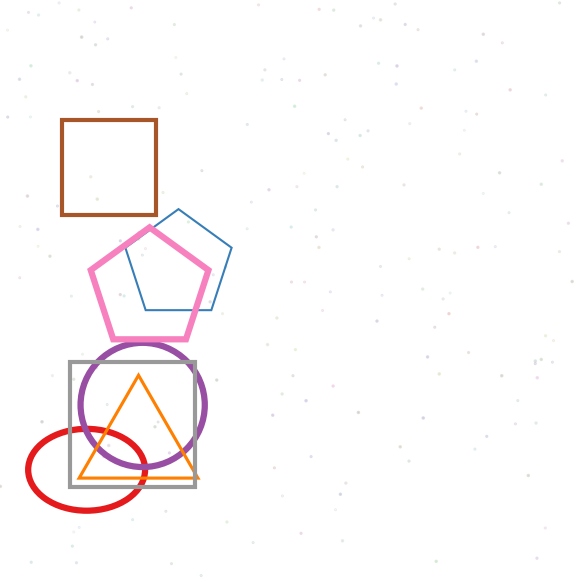[{"shape": "oval", "thickness": 3, "radius": 0.51, "center": [0.15, 0.186]}, {"shape": "pentagon", "thickness": 1, "radius": 0.48, "center": [0.309, 0.54]}, {"shape": "circle", "thickness": 3, "radius": 0.54, "center": [0.247, 0.298]}, {"shape": "triangle", "thickness": 1.5, "radius": 0.59, "center": [0.24, 0.231]}, {"shape": "square", "thickness": 2, "radius": 0.41, "center": [0.189, 0.709]}, {"shape": "pentagon", "thickness": 3, "radius": 0.54, "center": [0.259, 0.498]}, {"shape": "square", "thickness": 2, "radius": 0.54, "center": [0.229, 0.264]}]